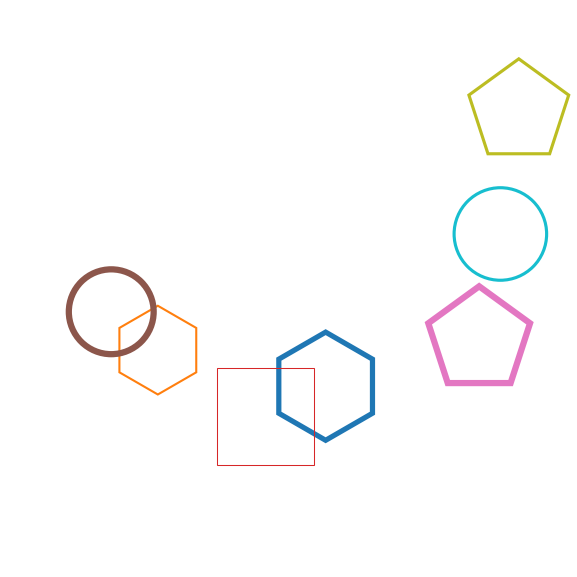[{"shape": "hexagon", "thickness": 2.5, "radius": 0.47, "center": [0.564, 0.33]}, {"shape": "hexagon", "thickness": 1, "radius": 0.38, "center": [0.273, 0.393]}, {"shape": "square", "thickness": 0.5, "radius": 0.42, "center": [0.459, 0.278]}, {"shape": "circle", "thickness": 3, "radius": 0.37, "center": [0.193, 0.459]}, {"shape": "pentagon", "thickness": 3, "radius": 0.46, "center": [0.83, 0.411]}, {"shape": "pentagon", "thickness": 1.5, "radius": 0.45, "center": [0.898, 0.806]}, {"shape": "circle", "thickness": 1.5, "radius": 0.4, "center": [0.866, 0.594]}]